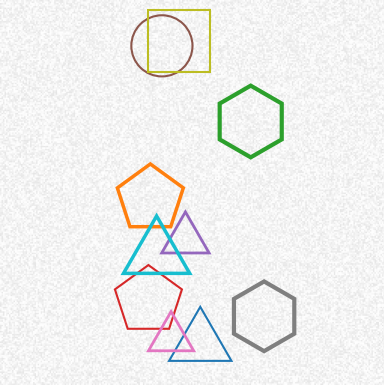[{"shape": "triangle", "thickness": 1.5, "radius": 0.47, "center": [0.52, 0.109]}, {"shape": "pentagon", "thickness": 2.5, "radius": 0.45, "center": [0.391, 0.484]}, {"shape": "hexagon", "thickness": 3, "radius": 0.47, "center": [0.651, 0.684]}, {"shape": "pentagon", "thickness": 1.5, "radius": 0.46, "center": [0.386, 0.22]}, {"shape": "triangle", "thickness": 2, "radius": 0.36, "center": [0.482, 0.378]}, {"shape": "circle", "thickness": 1.5, "radius": 0.4, "center": [0.421, 0.881]}, {"shape": "triangle", "thickness": 2, "radius": 0.34, "center": [0.444, 0.123]}, {"shape": "hexagon", "thickness": 3, "radius": 0.45, "center": [0.686, 0.178]}, {"shape": "square", "thickness": 1.5, "radius": 0.41, "center": [0.465, 0.893]}, {"shape": "triangle", "thickness": 2.5, "radius": 0.5, "center": [0.407, 0.34]}]